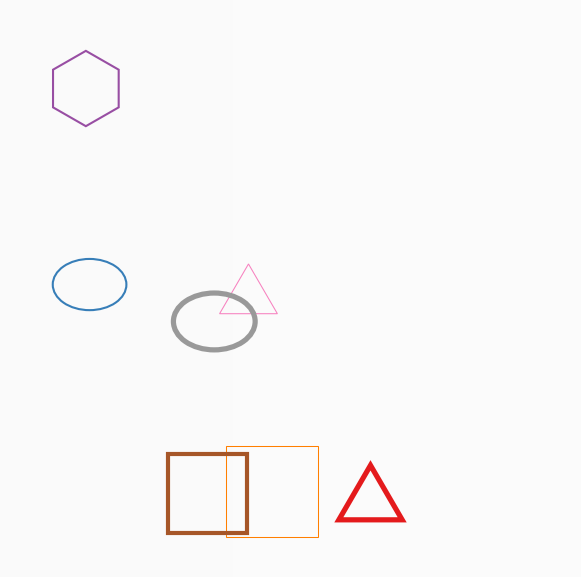[{"shape": "triangle", "thickness": 2.5, "radius": 0.31, "center": [0.637, 0.13]}, {"shape": "oval", "thickness": 1, "radius": 0.32, "center": [0.154, 0.506]}, {"shape": "hexagon", "thickness": 1, "radius": 0.33, "center": [0.148, 0.846]}, {"shape": "square", "thickness": 0.5, "radius": 0.4, "center": [0.468, 0.148]}, {"shape": "square", "thickness": 2, "radius": 0.34, "center": [0.357, 0.145]}, {"shape": "triangle", "thickness": 0.5, "radius": 0.29, "center": [0.427, 0.485]}, {"shape": "oval", "thickness": 2.5, "radius": 0.35, "center": [0.369, 0.443]}]